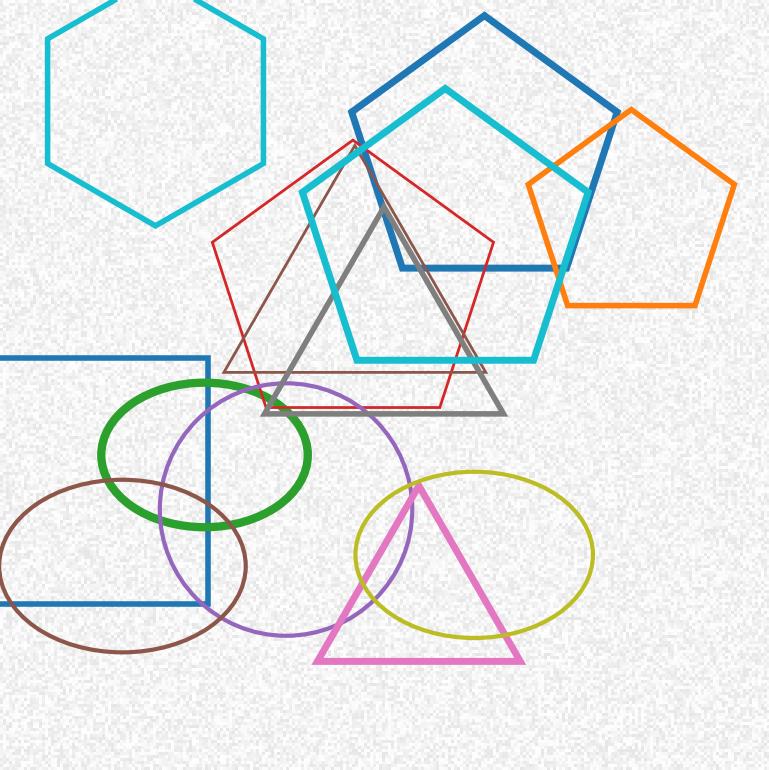[{"shape": "square", "thickness": 2, "radius": 0.8, "center": [0.111, 0.375]}, {"shape": "pentagon", "thickness": 2.5, "radius": 0.91, "center": [0.629, 0.798]}, {"shape": "pentagon", "thickness": 2, "radius": 0.7, "center": [0.82, 0.717]}, {"shape": "oval", "thickness": 3, "radius": 0.67, "center": [0.266, 0.409]}, {"shape": "pentagon", "thickness": 1, "radius": 0.96, "center": [0.458, 0.626]}, {"shape": "circle", "thickness": 1.5, "radius": 0.82, "center": [0.371, 0.338]}, {"shape": "triangle", "thickness": 1, "radius": 0.98, "center": [0.461, 0.615]}, {"shape": "oval", "thickness": 1.5, "radius": 0.8, "center": [0.159, 0.265]}, {"shape": "triangle", "thickness": 2.5, "radius": 0.76, "center": [0.544, 0.217]}, {"shape": "triangle", "thickness": 2, "radius": 0.9, "center": [0.499, 0.552]}, {"shape": "oval", "thickness": 1.5, "radius": 0.77, "center": [0.616, 0.279]}, {"shape": "pentagon", "thickness": 2.5, "radius": 0.98, "center": [0.578, 0.69]}, {"shape": "hexagon", "thickness": 2, "radius": 0.81, "center": [0.202, 0.869]}]